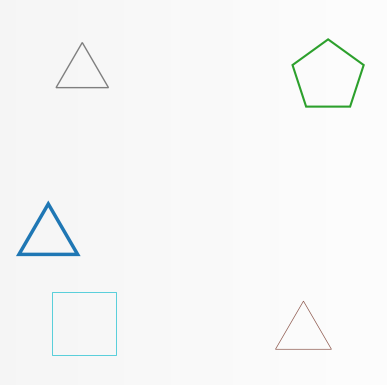[{"shape": "triangle", "thickness": 2.5, "radius": 0.44, "center": [0.125, 0.383]}, {"shape": "pentagon", "thickness": 1.5, "radius": 0.48, "center": [0.847, 0.801]}, {"shape": "triangle", "thickness": 0.5, "radius": 0.42, "center": [0.783, 0.135]}, {"shape": "triangle", "thickness": 1, "radius": 0.39, "center": [0.212, 0.811]}, {"shape": "square", "thickness": 0.5, "radius": 0.41, "center": [0.216, 0.16]}]